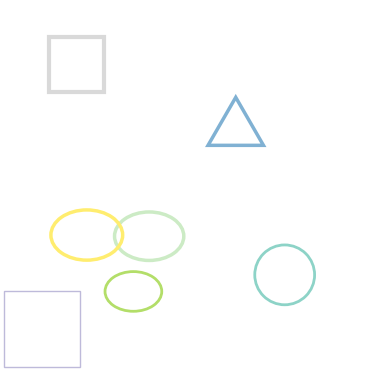[{"shape": "circle", "thickness": 2, "radius": 0.39, "center": [0.739, 0.286]}, {"shape": "square", "thickness": 1, "radius": 0.49, "center": [0.11, 0.145]}, {"shape": "triangle", "thickness": 2.5, "radius": 0.42, "center": [0.612, 0.664]}, {"shape": "oval", "thickness": 2, "radius": 0.37, "center": [0.346, 0.243]}, {"shape": "square", "thickness": 3, "radius": 0.36, "center": [0.198, 0.833]}, {"shape": "oval", "thickness": 2.5, "radius": 0.45, "center": [0.387, 0.386]}, {"shape": "oval", "thickness": 2.5, "radius": 0.47, "center": [0.225, 0.39]}]